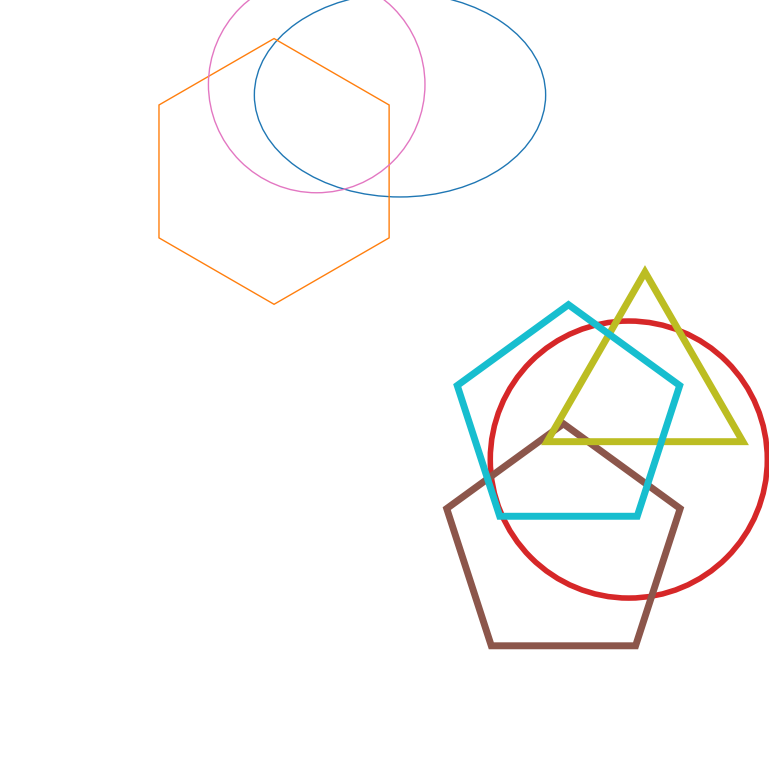[{"shape": "oval", "thickness": 0.5, "radius": 0.95, "center": [0.519, 0.877]}, {"shape": "hexagon", "thickness": 0.5, "radius": 0.86, "center": [0.356, 0.777]}, {"shape": "circle", "thickness": 2, "radius": 0.9, "center": [0.817, 0.403]}, {"shape": "pentagon", "thickness": 2.5, "radius": 0.8, "center": [0.732, 0.29]}, {"shape": "circle", "thickness": 0.5, "radius": 0.7, "center": [0.411, 0.89]}, {"shape": "triangle", "thickness": 2.5, "radius": 0.73, "center": [0.838, 0.5]}, {"shape": "pentagon", "thickness": 2.5, "radius": 0.76, "center": [0.738, 0.452]}]